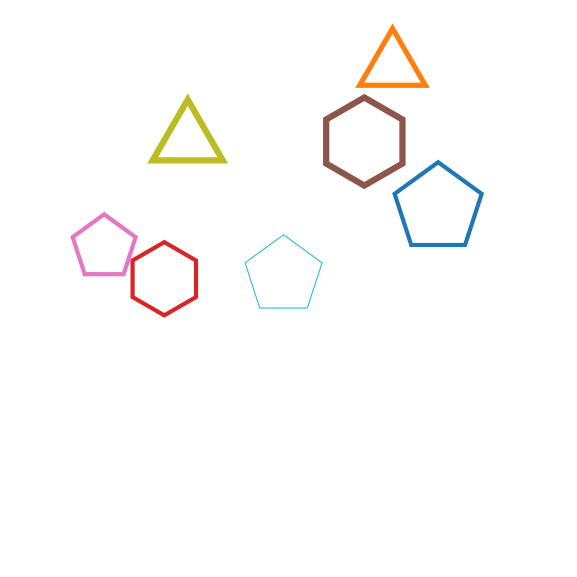[{"shape": "pentagon", "thickness": 2, "radius": 0.4, "center": [0.759, 0.639]}, {"shape": "triangle", "thickness": 2.5, "radius": 0.33, "center": [0.68, 0.884]}, {"shape": "hexagon", "thickness": 2, "radius": 0.32, "center": [0.284, 0.516]}, {"shape": "hexagon", "thickness": 3, "radius": 0.38, "center": [0.631, 0.754]}, {"shape": "pentagon", "thickness": 2, "radius": 0.29, "center": [0.18, 0.571]}, {"shape": "triangle", "thickness": 3, "radius": 0.35, "center": [0.325, 0.756]}, {"shape": "pentagon", "thickness": 0.5, "radius": 0.35, "center": [0.491, 0.522]}]